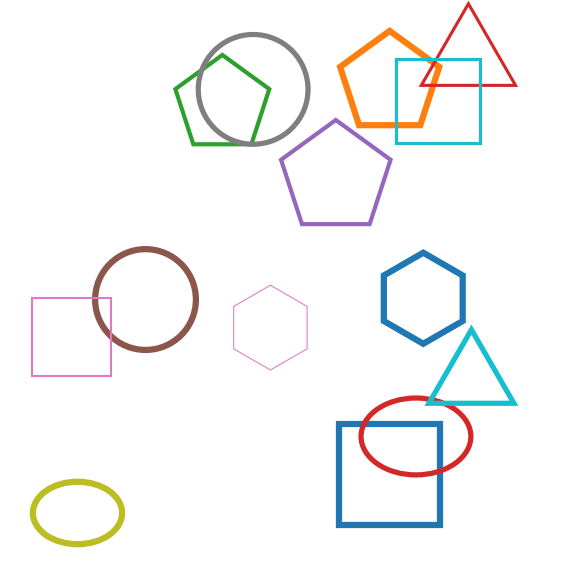[{"shape": "hexagon", "thickness": 3, "radius": 0.39, "center": [0.733, 0.483]}, {"shape": "square", "thickness": 3, "radius": 0.43, "center": [0.674, 0.178]}, {"shape": "pentagon", "thickness": 3, "radius": 0.45, "center": [0.675, 0.855]}, {"shape": "pentagon", "thickness": 2, "radius": 0.43, "center": [0.385, 0.818]}, {"shape": "triangle", "thickness": 1.5, "radius": 0.47, "center": [0.811, 0.898]}, {"shape": "oval", "thickness": 2.5, "radius": 0.48, "center": [0.72, 0.243]}, {"shape": "pentagon", "thickness": 2, "radius": 0.5, "center": [0.581, 0.692]}, {"shape": "circle", "thickness": 3, "radius": 0.44, "center": [0.252, 0.48]}, {"shape": "hexagon", "thickness": 0.5, "radius": 0.37, "center": [0.468, 0.432]}, {"shape": "square", "thickness": 1, "radius": 0.34, "center": [0.124, 0.415]}, {"shape": "circle", "thickness": 2.5, "radius": 0.48, "center": [0.438, 0.844]}, {"shape": "oval", "thickness": 3, "radius": 0.39, "center": [0.134, 0.111]}, {"shape": "square", "thickness": 1.5, "radius": 0.36, "center": [0.759, 0.824]}, {"shape": "triangle", "thickness": 2.5, "radius": 0.42, "center": [0.816, 0.343]}]